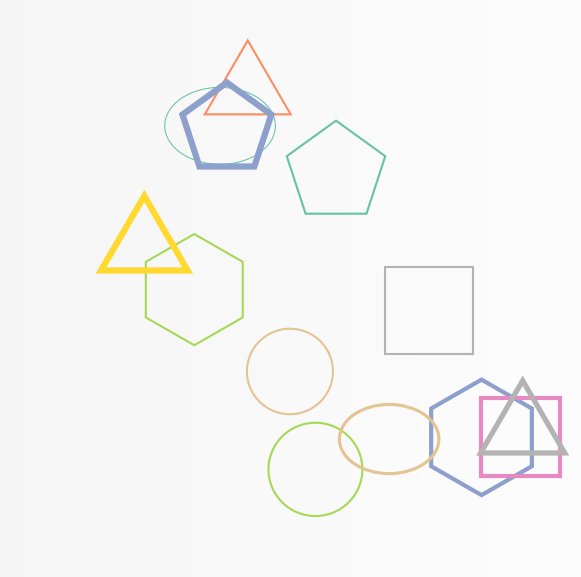[{"shape": "oval", "thickness": 0.5, "radius": 0.48, "center": [0.379, 0.781]}, {"shape": "pentagon", "thickness": 1, "radius": 0.45, "center": [0.578, 0.701]}, {"shape": "triangle", "thickness": 1, "radius": 0.43, "center": [0.426, 0.844]}, {"shape": "hexagon", "thickness": 2, "radius": 0.5, "center": [0.828, 0.242]}, {"shape": "pentagon", "thickness": 3, "radius": 0.4, "center": [0.39, 0.776]}, {"shape": "square", "thickness": 2, "radius": 0.34, "center": [0.895, 0.242]}, {"shape": "circle", "thickness": 1, "radius": 0.4, "center": [0.543, 0.186]}, {"shape": "hexagon", "thickness": 1, "radius": 0.48, "center": [0.334, 0.498]}, {"shape": "triangle", "thickness": 3, "radius": 0.43, "center": [0.248, 0.574]}, {"shape": "circle", "thickness": 1, "radius": 0.37, "center": [0.499, 0.356]}, {"shape": "oval", "thickness": 1.5, "radius": 0.43, "center": [0.669, 0.239]}, {"shape": "square", "thickness": 1, "radius": 0.38, "center": [0.739, 0.462]}, {"shape": "triangle", "thickness": 2.5, "radius": 0.42, "center": [0.899, 0.256]}]